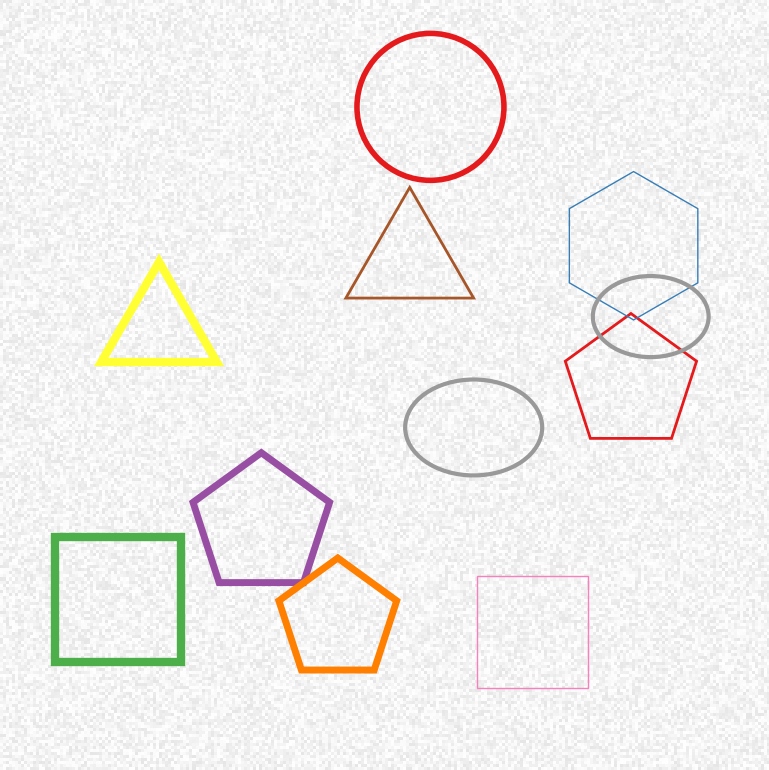[{"shape": "circle", "thickness": 2, "radius": 0.48, "center": [0.559, 0.861]}, {"shape": "pentagon", "thickness": 1, "radius": 0.45, "center": [0.819, 0.503]}, {"shape": "hexagon", "thickness": 0.5, "radius": 0.48, "center": [0.823, 0.681]}, {"shape": "square", "thickness": 3, "radius": 0.41, "center": [0.153, 0.221]}, {"shape": "pentagon", "thickness": 2.5, "radius": 0.47, "center": [0.339, 0.319]}, {"shape": "pentagon", "thickness": 2.5, "radius": 0.4, "center": [0.439, 0.195]}, {"shape": "triangle", "thickness": 3, "radius": 0.43, "center": [0.207, 0.573]}, {"shape": "triangle", "thickness": 1, "radius": 0.48, "center": [0.532, 0.661]}, {"shape": "square", "thickness": 0.5, "radius": 0.36, "center": [0.691, 0.179]}, {"shape": "oval", "thickness": 1.5, "radius": 0.38, "center": [0.845, 0.589]}, {"shape": "oval", "thickness": 1.5, "radius": 0.44, "center": [0.615, 0.445]}]